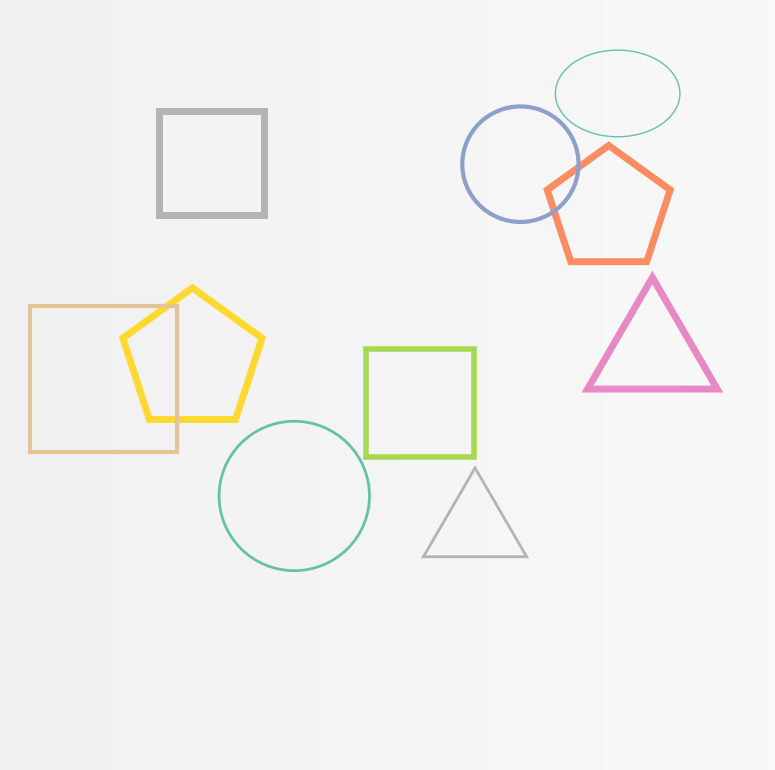[{"shape": "oval", "thickness": 0.5, "radius": 0.4, "center": [0.797, 0.879]}, {"shape": "circle", "thickness": 1, "radius": 0.49, "center": [0.38, 0.356]}, {"shape": "pentagon", "thickness": 2.5, "radius": 0.42, "center": [0.785, 0.728]}, {"shape": "circle", "thickness": 1.5, "radius": 0.38, "center": [0.672, 0.787]}, {"shape": "triangle", "thickness": 2.5, "radius": 0.48, "center": [0.842, 0.543]}, {"shape": "square", "thickness": 2, "radius": 0.35, "center": [0.542, 0.477]}, {"shape": "pentagon", "thickness": 2.5, "radius": 0.47, "center": [0.248, 0.532]}, {"shape": "square", "thickness": 1.5, "radius": 0.47, "center": [0.134, 0.507]}, {"shape": "square", "thickness": 2.5, "radius": 0.34, "center": [0.273, 0.789]}, {"shape": "triangle", "thickness": 1, "radius": 0.38, "center": [0.613, 0.315]}]